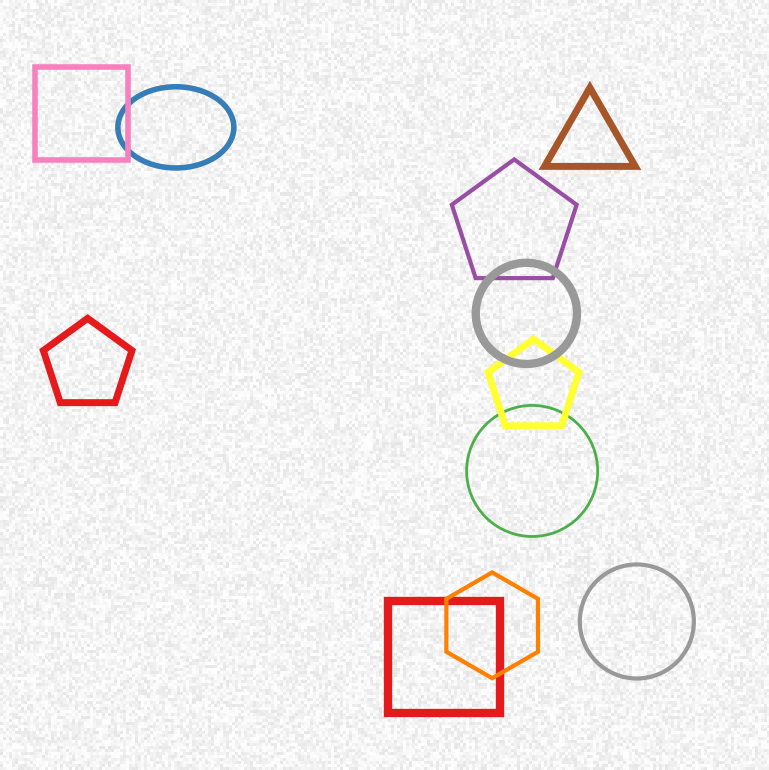[{"shape": "pentagon", "thickness": 2.5, "radius": 0.3, "center": [0.114, 0.526]}, {"shape": "square", "thickness": 3, "radius": 0.36, "center": [0.577, 0.147]}, {"shape": "oval", "thickness": 2, "radius": 0.38, "center": [0.228, 0.835]}, {"shape": "circle", "thickness": 1, "radius": 0.43, "center": [0.691, 0.388]}, {"shape": "pentagon", "thickness": 1.5, "radius": 0.43, "center": [0.668, 0.708]}, {"shape": "hexagon", "thickness": 1.5, "radius": 0.34, "center": [0.639, 0.188]}, {"shape": "pentagon", "thickness": 2.5, "radius": 0.31, "center": [0.693, 0.497]}, {"shape": "triangle", "thickness": 2.5, "radius": 0.34, "center": [0.766, 0.818]}, {"shape": "square", "thickness": 2, "radius": 0.3, "center": [0.106, 0.853]}, {"shape": "circle", "thickness": 3, "radius": 0.33, "center": [0.684, 0.593]}, {"shape": "circle", "thickness": 1.5, "radius": 0.37, "center": [0.827, 0.193]}]